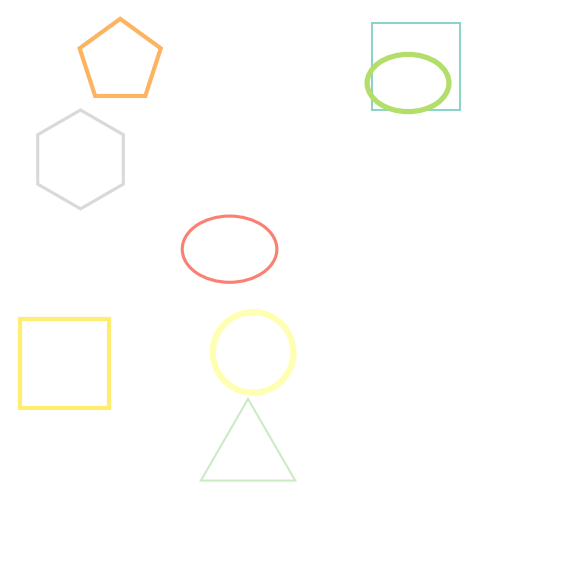[{"shape": "square", "thickness": 1, "radius": 0.38, "center": [0.72, 0.884]}, {"shape": "circle", "thickness": 3, "radius": 0.35, "center": [0.438, 0.389]}, {"shape": "oval", "thickness": 1.5, "radius": 0.41, "center": [0.397, 0.568]}, {"shape": "pentagon", "thickness": 2, "radius": 0.37, "center": [0.208, 0.893]}, {"shape": "oval", "thickness": 2.5, "radius": 0.35, "center": [0.707, 0.855]}, {"shape": "hexagon", "thickness": 1.5, "radius": 0.43, "center": [0.139, 0.723]}, {"shape": "triangle", "thickness": 1, "radius": 0.47, "center": [0.43, 0.214]}, {"shape": "square", "thickness": 2, "radius": 0.38, "center": [0.112, 0.37]}]